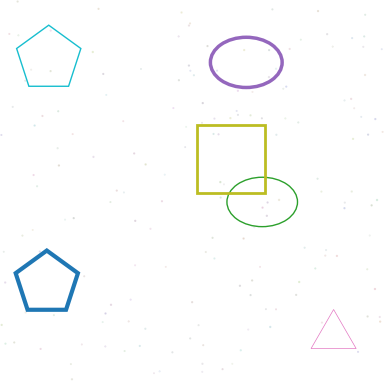[{"shape": "pentagon", "thickness": 3, "radius": 0.43, "center": [0.122, 0.264]}, {"shape": "oval", "thickness": 1, "radius": 0.46, "center": [0.681, 0.475]}, {"shape": "oval", "thickness": 2.5, "radius": 0.47, "center": [0.64, 0.838]}, {"shape": "triangle", "thickness": 0.5, "radius": 0.34, "center": [0.867, 0.128]}, {"shape": "square", "thickness": 2, "radius": 0.44, "center": [0.6, 0.587]}, {"shape": "pentagon", "thickness": 1, "radius": 0.44, "center": [0.127, 0.847]}]